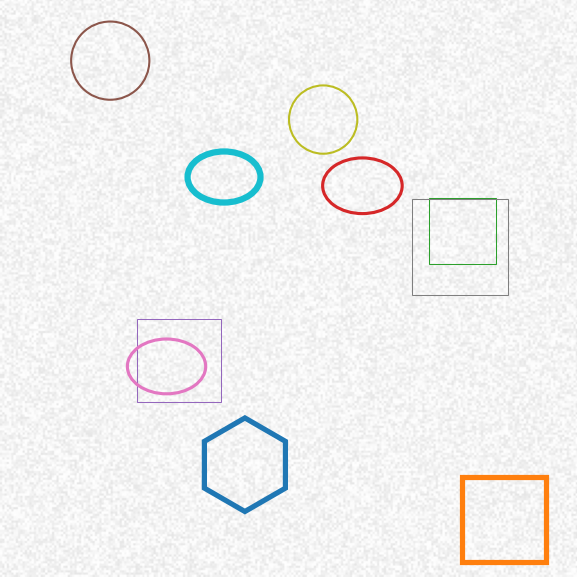[{"shape": "hexagon", "thickness": 2.5, "radius": 0.41, "center": [0.424, 0.194]}, {"shape": "square", "thickness": 2.5, "radius": 0.37, "center": [0.873, 0.1]}, {"shape": "square", "thickness": 0.5, "radius": 0.29, "center": [0.801, 0.599]}, {"shape": "oval", "thickness": 1.5, "radius": 0.34, "center": [0.628, 0.677]}, {"shape": "square", "thickness": 0.5, "radius": 0.36, "center": [0.309, 0.375]}, {"shape": "circle", "thickness": 1, "radius": 0.34, "center": [0.191, 0.894]}, {"shape": "oval", "thickness": 1.5, "radius": 0.34, "center": [0.288, 0.365]}, {"shape": "square", "thickness": 0.5, "radius": 0.42, "center": [0.796, 0.572]}, {"shape": "circle", "thickness": 1, "radius": 0.3, "center": [0.56, 0.792]}, {"shape": "oval", "thickness": 3, "radius": 0.32, "center": [0.388, 0.693]}]